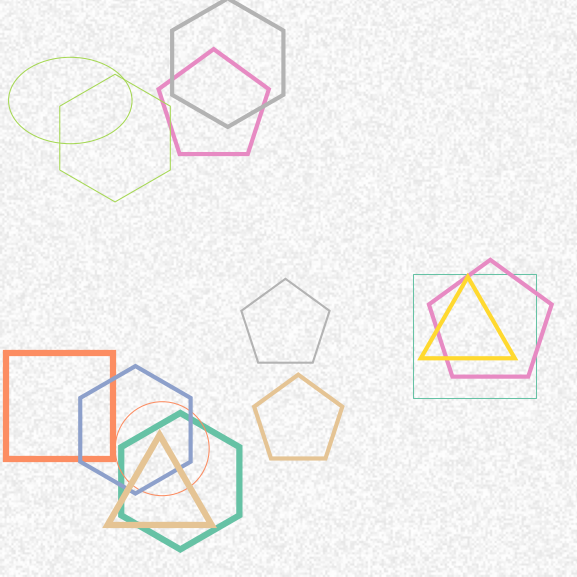[{"shape": "hexagon", "thickness": 3, "radius": 0.59, "center": [0.312, 0.166]}, {"shape": "square", "thickness": 0.5, "radius": 0.54, "center": [0.822, 0.418]}, {"shape": "circle", "thickness": 0.5, "radius": 0.41, "center": [0.281, 0.222]}, {"shape": "square", "thickness": 3, "radius": 0.46, "center": [0.103, 0.296]}, {"shape": "hexagon", "thickness": 2, "radius": 0.55, "center": [0.235, 0.255]}, {"shape": "pentagon", "thickness": 2, "radius": 0.56, "center": [0.849, 0.437]}, {"shape": "pentagon", "thickness": 2, "radius": 0.5, "center": [0.37, 0.814]}, {"shape": "hexagon", "thickness": 0.5, "radius": 0.55, "center": [0.199, 0.76]}, {"shape": "oval", "thickness": 0.5, "radius": 0.53, "center": [0.122, 0.825]}, {"shape": "triangle", "thickness": 2, "radius": 0.47, "center": [0.81, 0.426]}, {"shape": "pentagon", "thickness": 2, "radius": 0.4, "center": [0.516, 0.27]}, {"shape": "triangle", "thickness": 3, "radius": 0.52, "center": [0.276, 0.142]}, {"shape": "hexagon", "thickness": 2, "radius": 0.56, "center": [0.394, 0.891]}, {"shape": "pentagon", "thickness": 1, "radius": 0.4, "center": [0.494, 0.436]}]